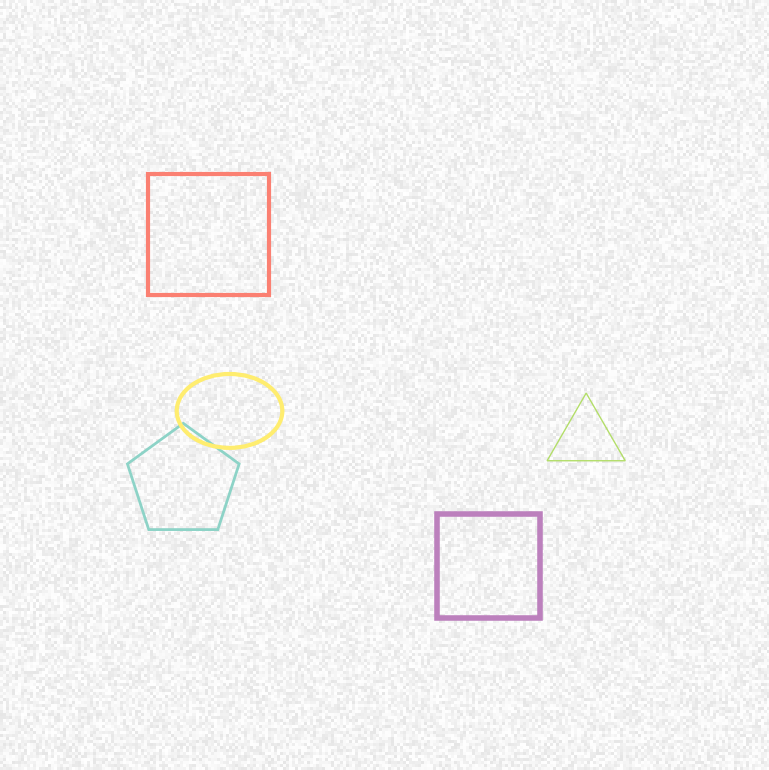[{"shape": "pentagon", "thickness": 1, "radius": 0.38, "center": [0.238, 0.374]}, {"shape": "square", "thickness": 1.5, "radius": 0.39, "center": [0.271, 0.696]}, {"shape": "triangle", "thickness": 0.5, "radius": 0.29, "center": [0.761, 0.431]}, {"shape": "square", "thickness": 2, "radius": 0.34, "center": [0.634, 0.265]}, {"shape": "oval", "thickness": 1.5, "radius": 0.34, "center": [0.298, 0.466]}]